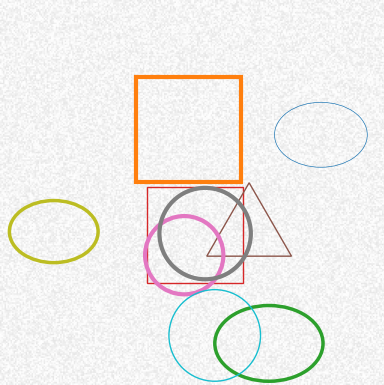[{"shape": "oval", "thickness": 0.5, "radius": 0.6, "center": [0.834, 0.65]}, {"shape": "square", "thickness": 3, "radius": 0.68, "center": [0.49, 0.663]}, {"shape": "oval", "thickness": 2.5, "radius": 0.7, "center": [0.698, 0.108]}, {"shape": "square", "thickness": 1, "radius": 0.62, "center": [0.508, 0.39]}, {"shape": "triangle", "thickness": 1, "radius": 0.64, "center": [0.647, 0.398]}, {"shape": "circle", "thickness": 3, "radius": 0.51, "center": [0.478, 0.337]}, {"shape": "circle", "thickness": 3, "radius": 0.59, "center": [0.533, 0.393]}, {"shape": "oval", "thickness": 2.5, "radius": 0.58, "center": [0.14, 0.398]}, {"shape": "circle", "thickness": 1, "radius": 0.59, "center": [0.558, 0.129]}]